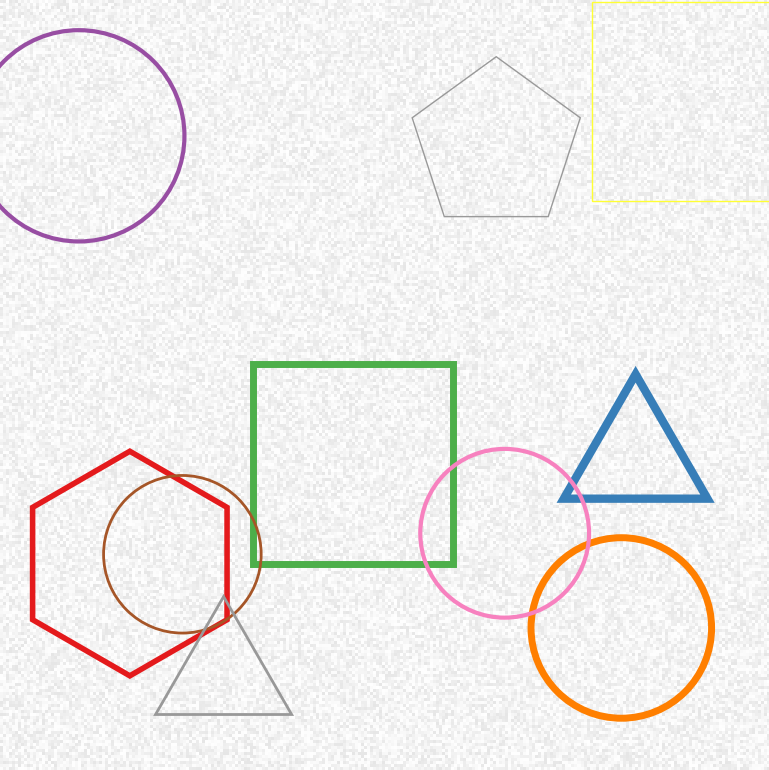[{"shape": "hexagon", "thickness": 2, "radius": 0.73, "center": [0.169, 0.268]}, {"shape": "triangle", "thickness": 3, "radius": 0.54, "center": [0.825, 0.406]}, {"shape": "square", "thickness": 2.5, "radius": 0.65, "center": [0.458, 0.398]}, {"shape": "circle", "thickness": 1.5, "radius": 0.69, "center": [0.102, 0.824]}, {"shape": "circle", "thickness": 2.5, "radius": 0.59, "center": [0.807, 0.184]}, {"shape": "square", "thickness": 0.5, "radius": 0.64, "center": [0.897, 0.868]}, {"shape": "circle", "thickness": 1, "radius": 0.51, "center": [0.237, 0.28]}, {"shape": "circle", "thickness": 1.5, "radius": 0.55, "center": [0.655, 0.307]}, {"shape": "pentagon", "thickness": 0.5, "radius": 0.57, "center": [0.644, 0.812]}, {"shape": "triangle", "thickness": 1, "radius": 0.51, "center": [0.29, 0.123]}]